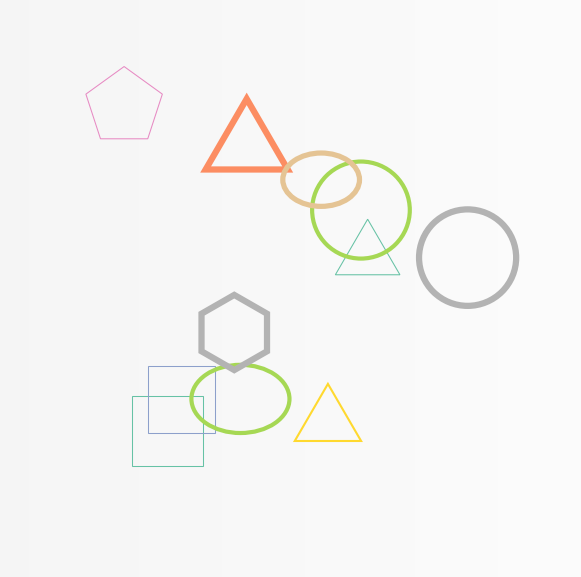[{"shape": "square", "thickness": 0.5, "radius": 0.3, "center": [0.288, 0.252]}, {"shape": "triangle", "thickness": 0.5, "radius": 0.32, "center": [0.633, 0.555]}, {"shape": "triangle", "thickness": 3, "radius": 0.41, "center": [0.424, 0.746]}, {"shape": "square", "thickness": 0.5, "radius": 0.29, "center": [0.312, 0.308]}, {"shape": "pentagon", "thickness": 0.5, "radius": 0.35, "center": [0.214, 0.815]}, {"shape": "oval", "thickness": 2, "radius": 0.42, "center": [0.414, 0.308]}, {"shape": "circle", "thickness": 2, "radius": 0.42, "center": [0.621, 0.635]}, {"shape": "triangle", "thickness": 1, "radius": 0.33, "center": [0.564, 0.268]}, {"shape": "oval", "thickness": 2.5, "radius": 0.33, "center": [0.553, 0.688]}, {"shape": "circle", "thickness": 3, "radius": 0.42, "center": [0.804, 0.553]}, {"shape": "hexagon", "thickness": 3, "radius": 0.33, "center": [0.403, 0.423]}]